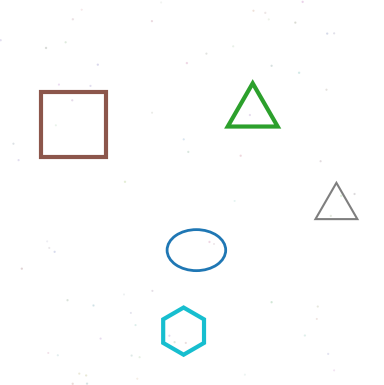[{"shape": "oval", "thickness": 2, "radius": 0.38, "center": [0.51, 0.35]}, {"shape": "triangle", "thickness": 3, "radius": 0.37, "center": [0.656, 0.709]}, {"shape": "square", "thickness": 3, "radius": 0.42, "center": [0.192, 0.677]}, {"shape": "triangle", "thickness": 1.5, "radius": 0.31, "center": [0.874, 0.462]}, {"shape": "hexagon", "thickness": 3, "radius": 0.31, "center": [0.477, 0.14]}]